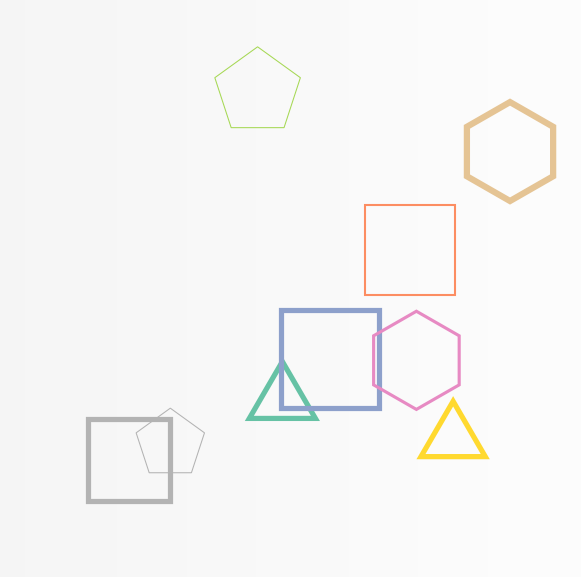[{"shape": "triangle", "thickness": 2.5, "radius": 0.33, "center": [0.486, 0.307]}, {"shape": "square", "thickness": 1, "radius": 0.39, "center": [0.705, 0.566]}, {"shape": "square", "thickness": 2.5, "radius": 0.43, "center": [0.568, 0.377]}, {"shape": "hexagon", "thickness": 1.5, "radius": 0.42, "center": [0.716, 0.375]}, {"shape": "pentagon", "thickness": 0.5, "radius": 0.39, "center": [0.443, 0.841]}, {"shape": "triangle", "thickness": 2.5, "radius": 0.32, "center": [0.78, 0.24]}, {"shape": "hexagon", "thickness": 3, "radius": 0.43, "center": [0.877, 0.737]}, {"shape": "pentagon", "thickness": 0.5, "radius": 0.31, "center": [0.293, 0.231]}, {"shape": "square", "thickness": 2.5, "radius": 0.35, "center": [0.222, 0.203]}]